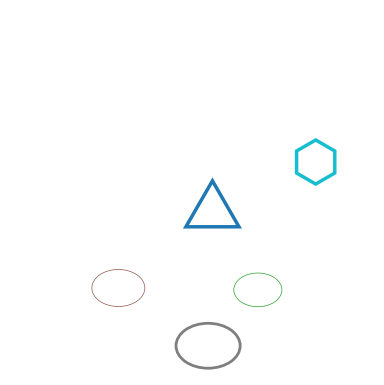[{"shape": "triangle", "thickness": 2.5, "radius": 0.4, "center": [0.552, 0.451]}, {"shape": "oval", "thickness": 0.5, "radius": 0.31, "center": [0.67, 0.247]}, {"shape": "oval", "thickness": 0.5, "radius": 0.34, "center": [0.307, 0.252]}, {"shape": "oval", "thickness": 2, "radius": 0.42, "center": [0.541, 0.102]}, {"shape": "hexagon", "thickness": 2.5, "radius": 0.29, "center": [0.82, 0.579]}]